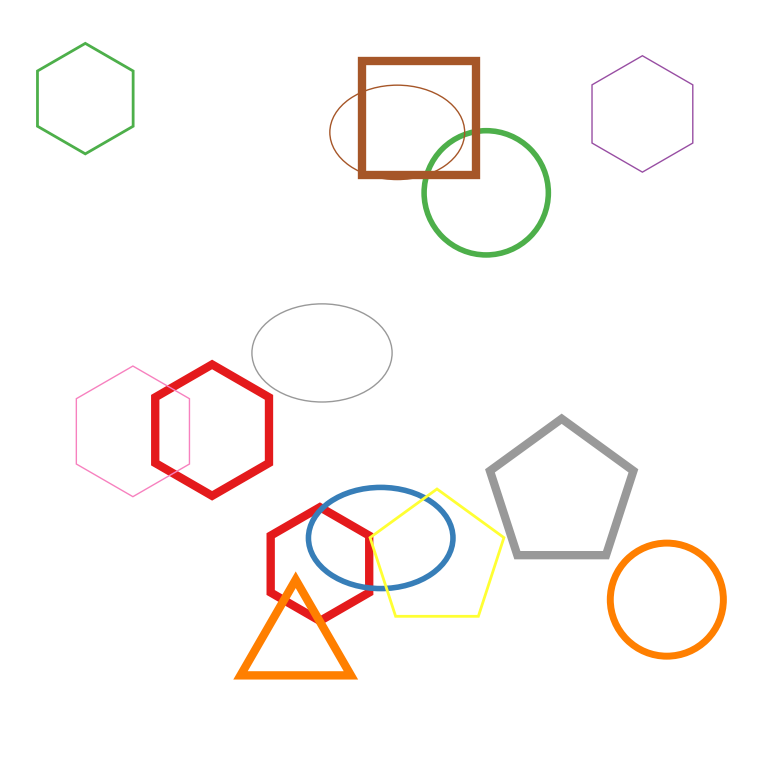[{"shape": "hexagon", "thickness": 3, "radius": 0.37, "center": [0.416, 0.267]}, {"shape": "hexagon", "thickness": 3, "radius": 0.43, "center": [0.275, 0.441]}, {"shape": "oval", "thickness": 2, "radius": 0.47, "center": [0.494, 0.301]}, {"shape": "circle", "thickness": 2, "radius": 0.4, "center": [0.631, 0.75]}, {"shape": "hexagon", "thickness": 1, "radius": 0.36, "center": [0.111, 0.872]}, {"shape": "hexagon", "thickness": 0.5, "radius": 0.38, "center": [0.834, 0.852]}, {"shape": "triangle", "thickness": 3, "radius": 0.41, "center": [0.384, 0.164]}, {"shape": "circle", "thickness": 2.5, "radius": 0.37, "center": [0.866, 0.221]}, {"shape": "pentagon", "thickness": 1, "radius": 0.46, "center": [0.568, 0.274]}, {"shape": "oval", "thickness": 0.5, "radius": 0.44, "center": [0.516, 0.828]}, {"shape": "square", "thickness": 3, "radius": 0.37, "center": [0.544, 0.847]}, {"shape": "hexagon", "thickness": 0.5, "radius": 0.42, "center": [0.173, 0.44]}, {"shape": "pentagon", "thickness": 3, "radius": 0.49, "center": [0.729, 0.358]}, {"shape": "oval", "thickness": 0.5, "radius": 0.46, "center": [0.418, 0.542]}]